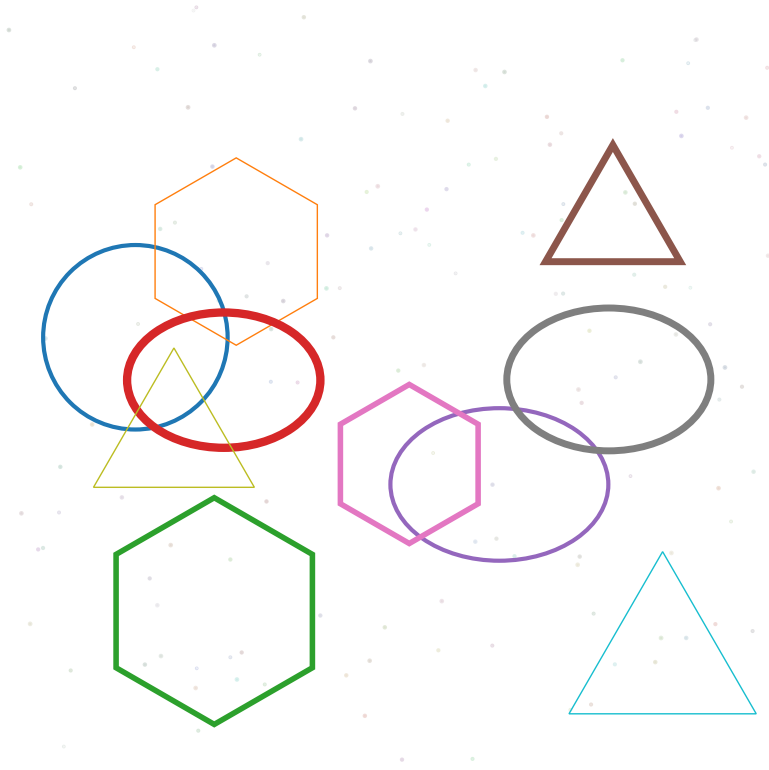[{"shape": "circle", "thickness": 1.5, "radius": 0.6, "center": [0.176, 0.562]}, {"shape": "hexagon", "thickness": 0.5, "radius": 0.61, "center": [0.307, 0.673]}, {"shape": "hexagon", "thickness": 2, "radius": 0.74, "center": [0.278, 0.206]}, {"shape": "oval", "thickness": 3, "radius": 0.63, "center": [0.291, 0.506]}, {"shape": "oval", "thickness": 1.5, "radius": 0.71, "center": [0.649, 0.371]}, {"shape": "triangle", "thickness": 2.5, "radius": 0.5, "center": [0.796, 0.711]}, {"shape": "hexagon", "thickness": 2, "radius": 0.52, "center": [0.532, 0.397]}, {"shape": "oval", "thickness": 2.5, "radius": 0.66, "center": [0.791, 0.507]}, {"shape": "triangle", "thickness": 0.5, "radius": 0.6, "center": [0.226, 0.427]}, {"shape": "triangle", "thickness": 0.5, "radius": 0.7, "center": [0.861, 0.143]}]